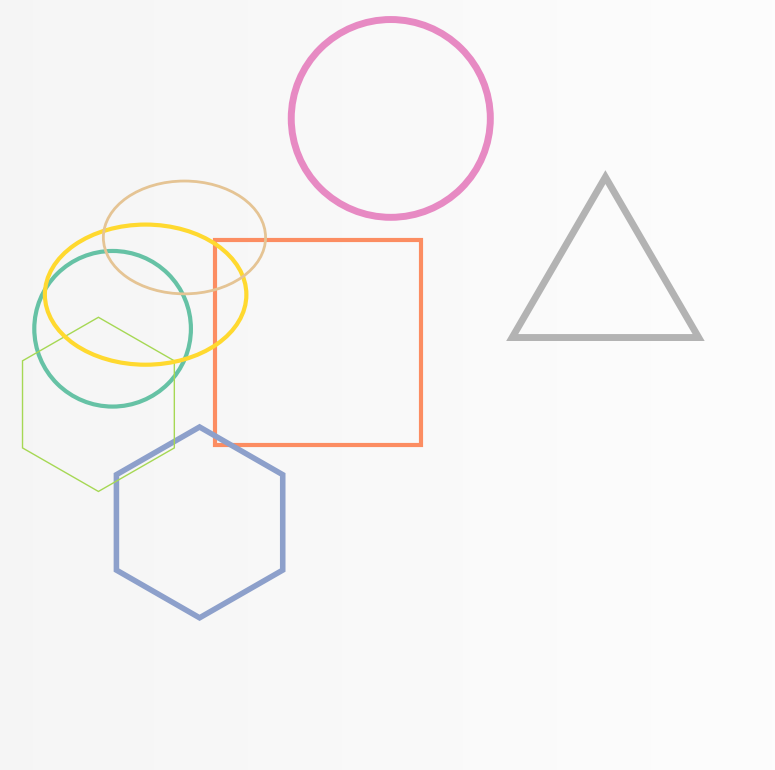[{"shape": "circle", "thickness": 1.5, "radius": 0.51, "center": [0.145, 0.573]}, {"shape": "square", "thickness": 1.5, "radius": 0.67, "center": [0.41, 0.556]}, {"shape": "hexagon", "thickness": 2, "radius": 0.62, "center": [0.258, 0.322]}, {"shape": "circle", "thickness": 2.5, "radius": 0.64, "center": [0.504, 0.846]}, {"shape": "hexagon", "thickness": 0.5, "radius": 0.57, "center": [0.127, 0.475]}, {"shape": "oval", "thickness": 1.5, "radius": 0.65, "center": [0.188, 0.617]}, {"shape": "oval", "thickness": 1, "radius": 0.52, "center": [0.238, 0.692]}, {"shape": "triangle", "thickness": 2.5, "radius": 0.69, "center": [0.781, 0.631]}]